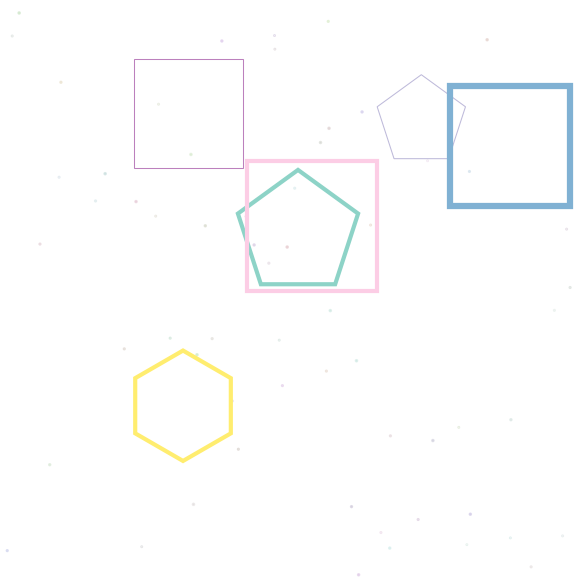[{"shape": "pentagon", "thickness": 2, "radius": 0.55, "center": [0.516, 0.595]}, {"shape": "pentagon", "thickness": 0.5, "radius": 0.4, "center": [0.73, 0.789]}, {"shape": "square", "thickness": 3, "radius": 0.52, "center": [0.884, 0.746]}, {"shape": "square", "thickness": 2, "radius": 0.56, "center": [0.541, 0.607]}, {"shape": "square", "thickness": 0.5, "radius": 0.47, "center": [0.327, 0.802]}, {"shape": "hexagon", "thickness": 2, "radius": 0.48, "center": [0.317, 0.297]}]